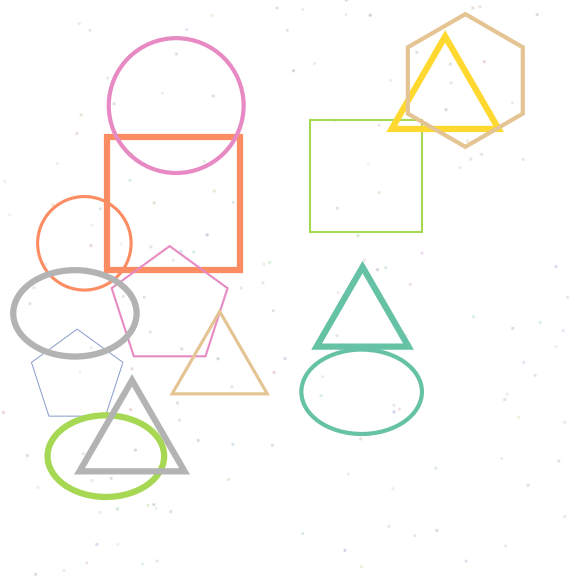[{"shape": "oval", "thickness": 2, "radius": 0.52, "center": [0.626, 0.321]}, {"shape": "triangle", "thickness": 3, "radius": 0.46, "center": [0.628, 0.445]}, {"shape": "circle", "thickness": 1.5, "radius": 0.4, "center": [0.146, 0.578]}, {"shape": "square", "thickness": 3, "radius": 0.57, "center": [0.301, 0.647]}, {"shape": "pentagon", "thickness": 0.5, "radius": 0.42, "center": [0.134, 0.346]}, {"shape": "pentagon", "thickness": 1, "radius": 0.53, "center": [0.294, 0.467]}, {"shape": "circle", "thickness": 2, "radius": 0.58, "center": [0.305, 0.816]}, {"shape": "square", "thickness": 1, "radius": 0.49, "center": [0.634, 0.694]}, {"shape": "oval", "thickness": 3, "radius": 0.5, "center": [0.183, 0.209]}, {"shape": "triangle", "thickness": 3, "radius": 0.53, "center": [0.771, 0.829]}, {"shape": "hexagon", "thickness": 2, "radius": 0.57, "center": [0.806, 0.86]}, {"shape": "triangle", "thickness": 1.5, "radius": 0.48, "center": [0.38, 0.365]}, {"shape": "oval", "thickness": 3, "radius": 0.53, "center": [0.13, 0.457]}, {"shape": "triangle", "thickness": 3, "radius": 0.53, "center": [0.229, 0.236]}]